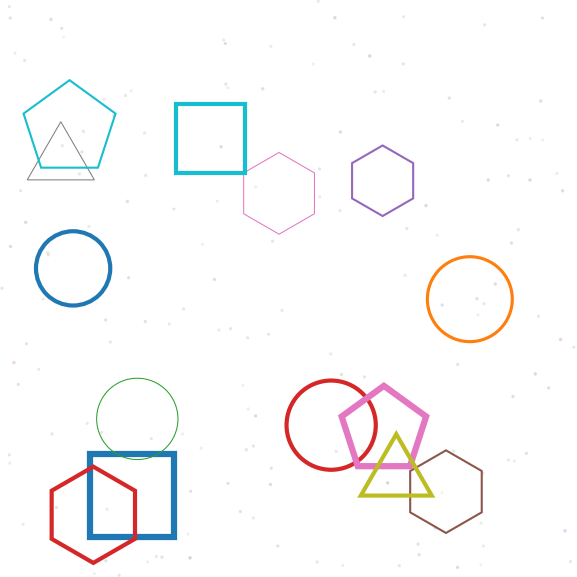[{"shape": "square", "thickness": 3, "radius": 0.36, "center": [0.229, 0.141]}, {"shape": "circle", "thickness": 2, "radius": 0.32, "center": [0.127, 0.534]}, {"shape": "circle", "thickness": 1.5, "radius": 0.37, "center": [0.814, 0.481]}, {"shape": "circle", "thickness": 0.5, "radius": 0.35, "center": [0.238, 0.274]}, {"shape": "hexagon", "thickness": 2, "radius": 0.42, "center": [0.162, 0.108]}, {"shape": "circle", "thickness": 2, "radius": 0.39, "center": [0.573, 0.263]}, {"shape": "hexagon", "thickness": 1, "radius": 0.31, "center": [0.663, 0.686]}, {"shape": "hexagon", "thickness": 1, "radius": 0.36, "center": [0.772, 0.148]}, {"shape": "pentagon", "thickness": 3, "radius": 0.38, "center": [0.665, 0.254]}, {"shape": "hexagon", "thickness": 0.5, "radius": 0.35, "center": [0.483, 0.664]}, {"shape": "triangle", "thickness": 0.5, "radius": 0.34, "center": [0.105, 0.721]}, {"shape": "triangle", "thickness": 2, "radius": 0.35, "center": [0.686, 0.176]}, {"shape": "pentagon", "thickness": 1, "radius": 0.42, "center": [0.12, 0.777]}, {"shape": "square", "thickness": 2, "radius": 0.3, "center": [0.364, 0.759]}]